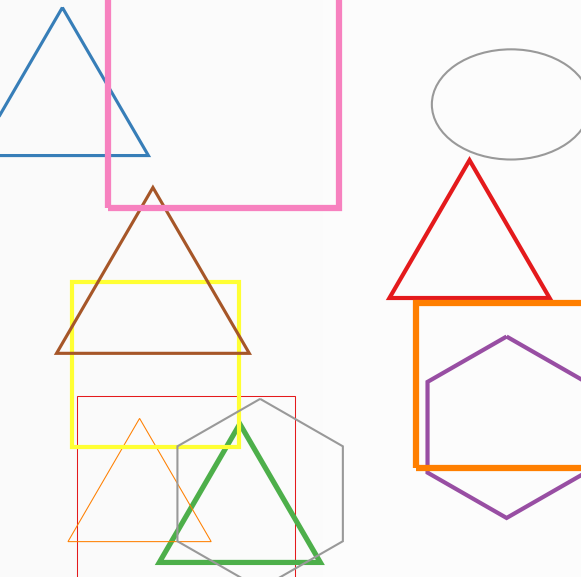[{"shape": "square", "thickness": 0.5, "radius": 0.93, "center": [0.32, 0.126]}, {"shape": "triangle", "thickness": 2, "radius": 0.8, "center": [0.808, 0.563]}, {"shape": "triangle", "thickness": 1.5, "radius": 0.85, "center": [0.107, 0.815]}, {"shape": "triangle", "thickness": 2.5, "radius": 0.8, "center": [0.413, 0.105]}, {"shape": "hexagon", "thickness": 2, "radius": 0.79, "center": [0.872, 0.259]}, {"shape": "square", "thickness": 3, "radius": 0.72, "center": [0.859, 0.332]}, {"shape": "triangle", "thickness": 0.5, "radius": 0.71, "center": [0.24, 0.132]}, {"shape": "square", "thickness": 2, "radius": 0.71, "center": [0.267, 0.368]}, {"shape": "triangle", "thickness": 1.5, "radius": 0.96, "center": [0.263, 0.483]}, {"shape": "square", "thickness": 3, "radius": 0.99, "center": [0.385, 0.837]}, {"shape": "oval", "thickness": 1, "radius": 0.68, "center": [0.879, 0.818]}, {"shape": "hexagon", "thickness": 1, "radius": 0.82, "center": [0.448, 0.144]}]